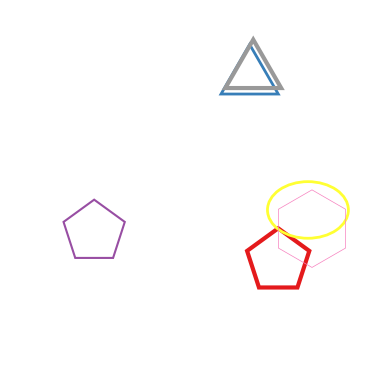[{"shape": "pentagon", "thickness": 3, "radius": 0.42, "center": [0.723, 0.322]}, {"shape": "triangle", "thickness": 2, "radius": 0.43, "center": [0.648, 0.799]}, {"shape": "pentagon", "thickness": 1.5, "radius": 0.42, "center": [0.245, 0.398]}, {"shape": "oval", "thickness": 2, "radius": 0.53, "center": [0.8, 0.455]}, {"shape": "hexagon", "thickness": 0.5, "radius": 0.5, "center": [0.81, 0.406]}, {"shape": "triangle", "thickness": 3, "radius": 0.42, "center": [0.658, 0.813]}]